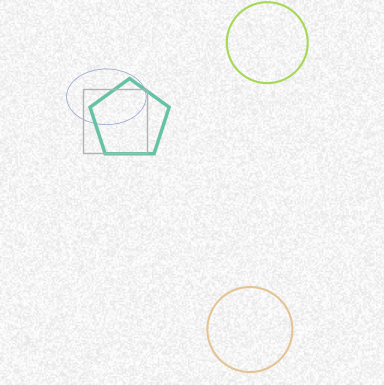[{"shape": "pentagon", "thickness": 2.5, "radius": 0.54, "center": [0.337, 0.688]}, {"shape": "oval", "thickness": 0.5, "radius": 0.52, "center": [0.276, 0.749]}, {"shape": "circle", "thickness": 1.5, "radius": 0.53, "center": [0.694, 0.889]}, {"shape": "circle", "thickness": 1.5, "radius": 0.55, "center": [0.649, 0.144]}, {"shape": "square", "thickness": 1, "radius": 0.41, "center": [0.299, 0.685]}]